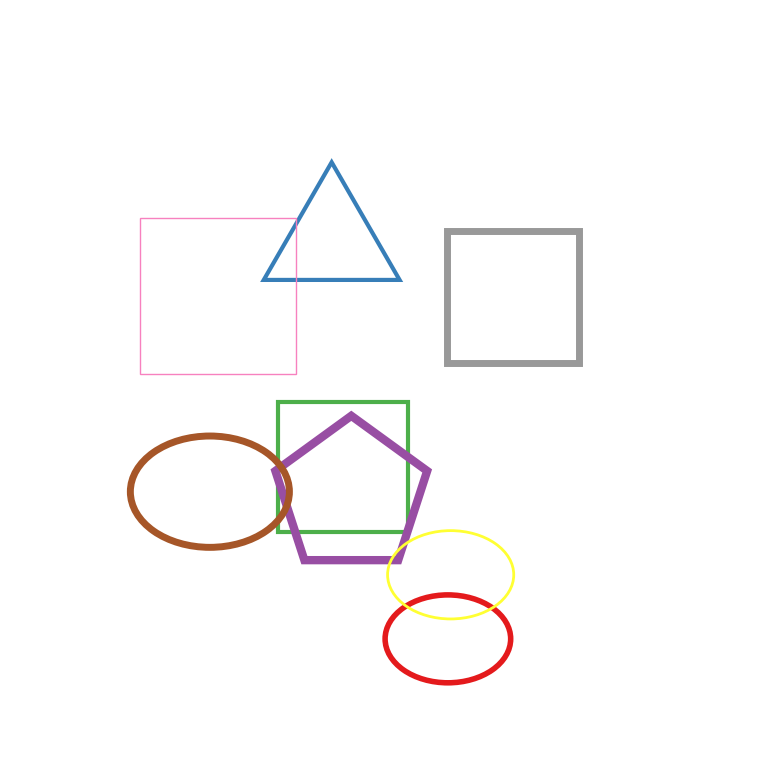[{"shape": "oval", "thickness": 2, "radius": 0.41, "center": [0.582, 0.17]}, {"shape": "triangle", "thickness": 1.5, "radius": 0.51, "center": [0.431, 0.687]}, {"shape": "square", "thickness": 1.5, "radius": 0.42, "center": [0.446, 0.393]}, {"shape": "pentagon", "thickness": 3, "radius": 0.52, "center": [0.456, 0.356]}, {"shape": "oval", "thickness": 1, "radius": 0.41, "center": [0.585, 0.254]}, {"shape": "oval", "thickness": 2.5, "radius": 0.52, "center": [0.273, 0.361]}, {"shape": "square", "thickness": 0.5, "radius": 0.51, "center": [0.283, 0.616]}, {"shape": "square", "thickness": 2.5, "radius": 0.43, "center": [0.666, 0.614]}]